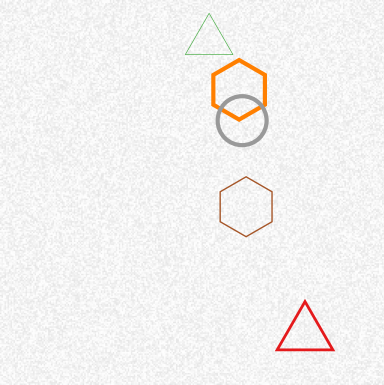[{"shape": "triangle", "thickness": 2, "radius": 0.42, "center": [0.792, 0.133]}, {"shape": "triangle", "thickness": 0.5, "radius": 0.36, "center": [0.543, 0.894]}, {"shape": "hexagon", "thickness": 3, "radius": 0.39, "center": [0.621, 0.767]}, {"shape": "hexagon", "thickness": 1, "radius": 0.39, "center": [0.639, 0.463]}, {"shape": "circle", "thickness": 3, "radius": 0.32, "center": [0.629, 0.687]}]